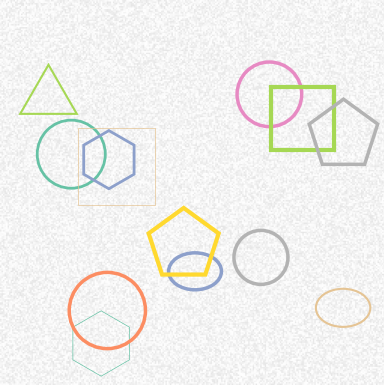[{"shape": "hexagon", "thickness": 0.5, "radius": 0.42, "center": [0.263, 0.108]}, {"shape": "circle", "thickness": 2, "radius": 0.44, "center": [0.185, 0.6]}, {"shape": "circle", "thickness": 2.5, "radius": 0.5, "center": [0.279, 0.193]}, {"shape": "hexagon", "thickness": 2, "radius": 0.38, "center": [0.283, 0.585]}, {"shape": "oval", "thickness": 2.5, "radius": 0.34, "center": [0.507, 0.295]}, {"shape": "circle", "thickness": 2.5, "radius": 0.42, "center": [0.7, 0.755]}, {"shape": "triangle", "thickness": 1.5, "radius": 0.42, "center": [0.126, 0.747]}, {"shape": "square", "thickness": 3, "radius": 0.41, "center": [0.786, 0.693]}, {"shape": "pentagon", "thickness": 3, "radius": 0.48, "center": [0.477, 0.364]}, {"shape": "oval", "thickness": 1.5, "radius": 0.35, "center": [0.891, 0.2]}, {"shape": "square", "thickness": 0.5, "radius": 0.5, "center": [0.302, 0.567]}, {"shape": "pentagon", "thickness": 2.5, "radius": 0.47, "center": [0.892, 0.649]}, {"shape": "circle", "thickness": 2.5, "radius": 0.35, "center": [0.678, 0.331]}]